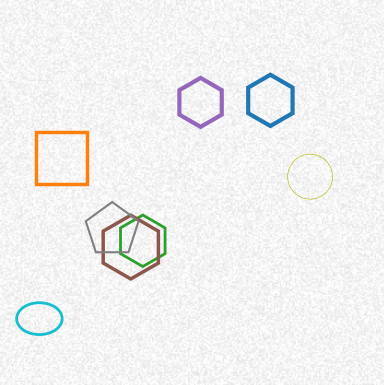[{"shape": "hexagon", "thickness": 3, "radius": 0.33, "center": [0.702, 0.739]}, {"shape": "square", "thickness": 2.5, "radius": 0.34, "center": [0.16, 0.589]}, {"shape": "hexagon", "thickness": 2, "radius": 0.33, "center": [0.371, 0.375]}, {"shape": "hexagon", "thickness": 3, "radius": 0.32, "center": [0.521, 0.734]}, {"shape": "hexagon", "thickness": 2.5, "radius": 0.41, "center": [0.34, 0.358]}, {"shape": "pentagon", "thickness": 1.5, "radius": 0.36, "center": [0.291, 0.403]}, {"shape": "circle", "thickness": 0.5, "radius": 0.29, "center": [0.805, 0.541]}, {"shape": "oval", "thickness": 2, "radius": 0.3, "center": [0.102, 0.172]}]